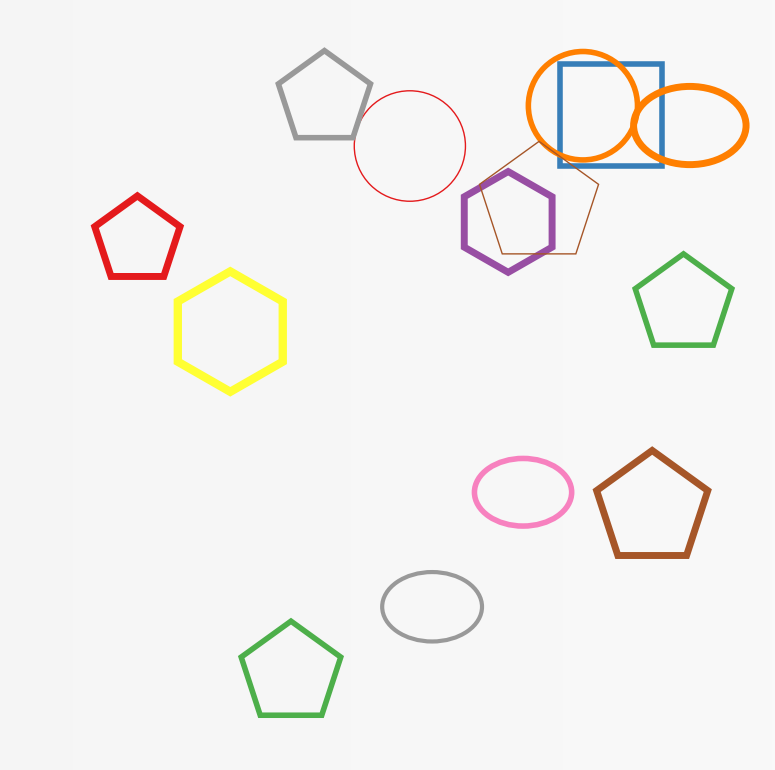[{"shape": "circle", "thickness": 0.5, "radius": 0.36, "center": [0.529, 0.81]}, {"shape": "pentagon", "thickness": 2.5, "radius": 0.29, "center": [0.177, 0.688]}, {"shape": "square", "thickness": 2, "radius": 0.33, "center": [0.788, 0.851]}, {"shape": "pentagon", "thickness": 2, "radius": 0.34, "center": [0.375, 0.126]}, {"shape": "pentagon", "thickness": 2, "radius": 0.33, "center": [0.882, 0.605]}, {"shape": "hexagon", "thickness": 2.5, "radius": 0.33, "center": [0.656, 0.712]}, {"shape": "oval", "thickness": 2.5, "radius": 0.36, "center": [0.89, 0.837]}, {"shape": "circle", "thickness": 2, "radius": 0.35, "center": [0.752, 0.863]}, {"shape": "hexagon", "thickness": 3, "radius": 0.39, "center": [0.297, 0.569]}, {"shape": "pentagon", "thickness": 0.5, "radius": 0.4, "center": [0.696, 0.736]}, {"shape": "pentagon", "thickness": 2.5, "radius": 0.38, "center": [0.842, 0.34]}, {"shape": "oval", "thickness": 2, "radius": 0.31, "center": [0.675, 0.361]}, {"shape": "oval", "thickness": 1.5, "radius": 0.32, "center": [0.558, 0.212]}, {"shape": "pentagon", "thickness": 2, "radius": 0.31, "center": [0.419, 0.872]}]